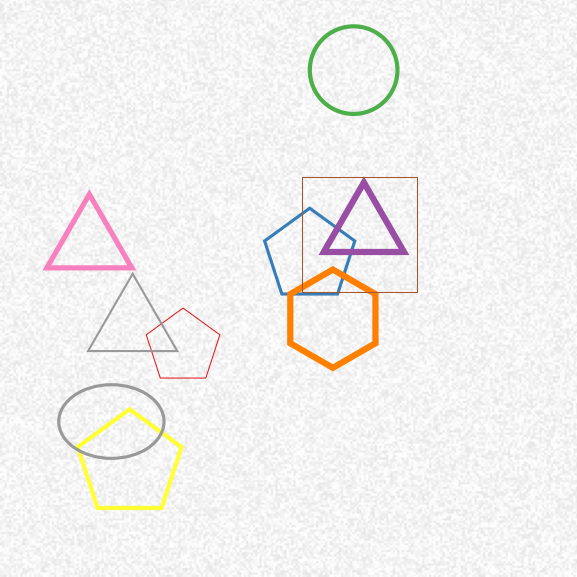[{"shape": "pentagon", "thickness": 0.5, "radius": 0.34, "center": [0.317, 0.399]}, {"shape": "pentagon", "thickness": 1.5, "radius": 0.41, "center": [0.536, 0.556]}, {"shape": "circle", "thickness": 2, "radius": 0.38, "center": [0.612, 0.878]}, {"shape": "triangle", "thickness": 3, "radius": 0.4, "center": [0.63, 0.603]}, {"shape": "hexagon", "thickness": 3, "radius": 0.43, "center": [0.576, 0.447]}, {"shape": "pentagon", "thickness": 2, "radius": 0.47, "center": [0.224, 0.196]}, {"shape": "square", "thickness": 0.5, "radius": 0.5, "center": [0.622, 0.593]}, {"shape": "triangle", "thickness": 2.5, "radius": 0.42, "center": [0.155, 0.578]}, {"shape": "triangle", "thickness": 1, "radius": 0.45, "center": [0.23, 0.436]}, {"shape": "oval", "thickness": 1.5, "radius": 0.46, "center": [0.193, 0.269]}]